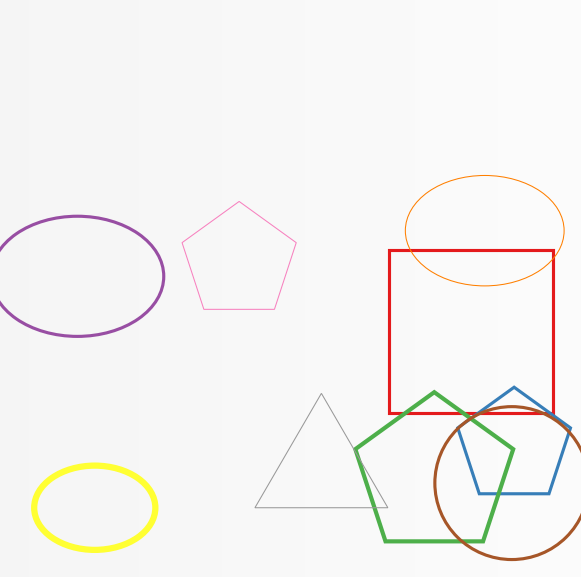[{"shape": "square", "thickness": 1.5, "radius": 0.71, "center": [0.81, 0.425]}, {"shape": "pentagon", "thickness": 1.5, "radius": 0.51, "center": [0.885, 0.227]}, {"shape": "pentagon", "thickness": 2, "radius": 0.71, "center": [0.747, 0.177]}, {"shape": "oval", "thickness": 1.5, "radius": 0.74, "center": [0.133, 0.521]}, {"shape": "oval", "thickness": 0.5, "radius": 0.68, "center": [0.834, 0.6]}, {"shape": "oval", "thickness": 3, "radius": 0.52, "center": [0.163, 0.12]}, {"shape": "circle", "thickness": 1.5, "radius": 0.66, "center": [0.881, 0.163]}, {"shape": "pentagon", "thickness": 0.5, "radius": 0.52, "center": [0.411, 0.547]}, {"shape": "triangle", "thickness": 0.5, "radius": 0.66, "center": [0.553, 0.186]}]